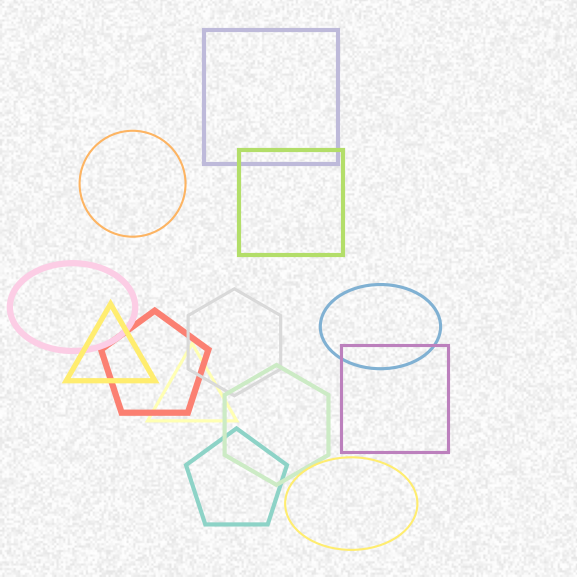[{"shape": "pentagon", "thickness": 2, "radius": 0.46, "center": [0.41, 0.165]}, {"shape": "triangle", "thickness": 1.5, "radius": 0.45, "center": [0.333, 0.315]}, {"shape": "square", "thickness": 2, "radius": 0.58, "center": [0.469, 0.831]}, {"shape": "pentagon", "thickness": 3, "radius": 0.49, "center": [0.268, 0.364]}, {"shape": "oval", "thickness": 1.5, "radius": 0.52, "center": [0.659, 0.434]}, {"shape": "circle", "thickness": 1, "radius": 0.46, "center": [0.23, 0.681]}, {"shape": "square", "thickness": 2, "radius": 0.45, "center": [0.504, 0.649]}, {"shape": "oval", "thickness": 3, "radius": 0.54, "center": [0.126, 0.467]}, {"shape": "hexagon", "thickness": 1.5, "radius": 0.46, "center": [0.406, 0.406]}, {"shape": "square", "thickness": 1.5, "radius": 0.46, "center": [0.683, 0.31]}, {"shape": "hexagon", "thickness": 2, "radius": 0.52, "center": [0.479, 0.263]}, {"shape": "triangle", "thickness": 2.5, "radius": 0.44, "center": [0.191, 0.384]}, {"shape": "oval", "thickness": 1, "radius": 0.57, "center": [0.608, 0.127]}]